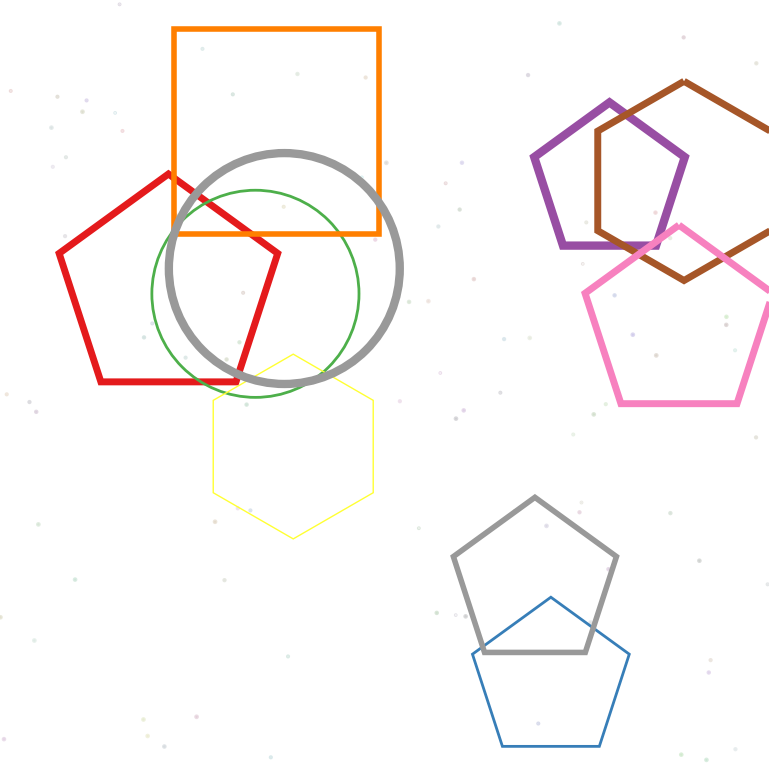[{"shape": "pentagon", "thickness": 2.5, "radius": 0.75, "center": [0.219, 0.625]}, {"shape": "pentagon", "thickness": 1, "radius": 0.54, "center": [0.715, 0.117]}, {"shape": "circle", "thickness": 1, "radius": 0.67, "center": [0.332, 0.618]}, {"shape": "pentagon", "thickness": 3, "radius": 0.51, "center": [0.792, 0.764]}, {"shape": "square", "thickness": 2, "radius": 0.66, "center": [0.359, 0.829]}, {"shape": "hexagon", "thickness": 0.5, "radius": 0.6, "center": [0.381, 0.42]}, {"shape": "hexagon", "thickness": 2.5, "radius": 0.65, "center": [0.888, 0.765]}, {"shape": "pentagon", "thickness": 2.5, "radius": 0.64, "center": [0.882, 0.579]}, {"shape": "pentagon", "thickness": 2, "radius": 0.56, "center": [0.695, 0.243]}, {"shape": "circle", "thickness": 3, "radius": 0.75, "center": [0.369, 0.651]}]